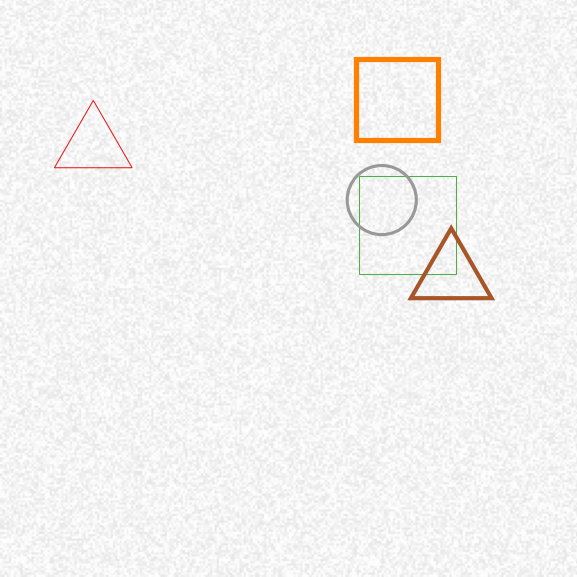[{"shape": "triangle", "thickness": 0.5, "radius": 0.39, "center": [0.162, 0.748]}, {"shape": "square", "thickness": 0.5, "radius": 0.42, "center": [0.705, 0.61]}, {"shape": "square", "thickness": 2.5, "radius": 0.35, "center": [0.687, 0.827]}, {"shape": "triangle", "thickness": 2, "radius": 0.4, "center": [0.781, 0.523]}, {"shape": "circle", "thickness": 1.5, "radius": 0.3, "center": [0.661, 0.653]}]